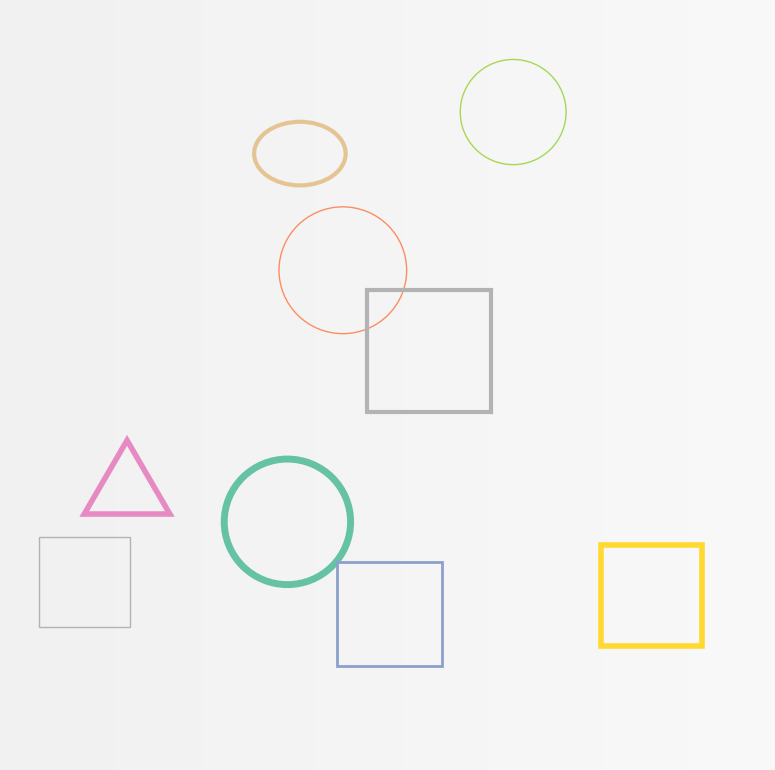[{"shape": "circle", "thickness": 2.5, "radius": 0.41, "center": [0.371, 0.322]}, {"shape": "circle", "thickness": 0.5, "radius": 0.41, "center": [0.442, 0.649]}, {"shape": "square", "thickness": 1, "radius": 0.34, "center": [0.503, 0.203]}, {"shape": "triangle", "thickness": 2, "radius": 0.32, "center": [0.164, 0.364]}, {"shape": "circle", "thickness": 0.5, "radius": 0.34, "center": [0.662, 0.854]}, {"shape": "square", "thickness": 2, "radius": 0.33, "center": [0.841, 0.226]}, {"shape": "oval", "thickness": 1.5, "radius": 0.3, "center": [0.387, 0.801]}, {"shape": "square", "thickness": 1.5, "radius": 0.4, "center": [0.553, 0.544]}, {"shape": "square", "thickness": 0.5, "radius": 0.29, "center": [0.109, 0.244]}]